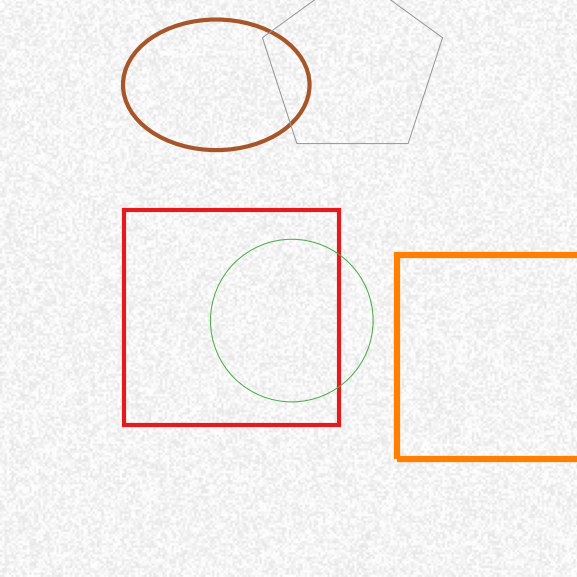[{"shape": "square", "thickness": 2, "radius": 0.93, "center": [0.4, 0.449]}, {"shape": "circle", "thickness": 0.5, "radius": 0.7, "center": [0.505, 0.444]}, {"shape": "square", "thickness": 3, "radius": 0.88, "center": [0.864, 0.38]}, {"shape": "oval", "thickness": 2, "radius": 0.81, "center": [0.375, 0.852]}, {"shape": "pentagon", "thickness": 0.5, "radius": 0.82, "center": [0.61, 0.883]}]